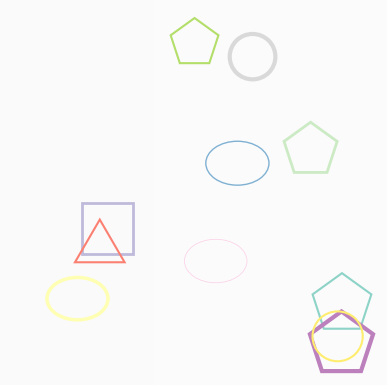[{"shape": "pentagon", "thickness": 1.5, "radius": 0.4, "center": [0.883, 0.211]}, {"shape": "oval", "thickness": 2.5, "radius": 0.39, "center": [0.2, 0.224]}, {"shape": "square", "thickness": 2, "radius": 0.33, "center": [0.277, 0.405]}, {"shape": "triangle", "thickness": 1.5, "radius": 0.37, "center": [0.258, 0.356]}, {"shape": "oval", "thickness": 1, "radius": 0.41, "center": [0.613, 0.576]}, {"shape": "pentagon", "thickness": 1.5, "radius": 0.32, "center": [0.502, 0.888]}, {"shape": "oval", "thickness": 0.5, "radius": 0.4, "center": [0.557, 0.322]}, {"shape": "circle", "thickness": 3, "radius": 0.29, "center": [0.652, 0.853]}, {"shape": "pentagon", "thickness": 3, "radius": 0.43, "center": [0.881, 0.105]}, {"shape": "pentagon", "thickness": 2, "radius": 0.36, "center": [0.802, 0.61]}, {"shape": "circle", "thickness": 1.5, "radius": 0.32, "center": [0.871, 0.126]}]